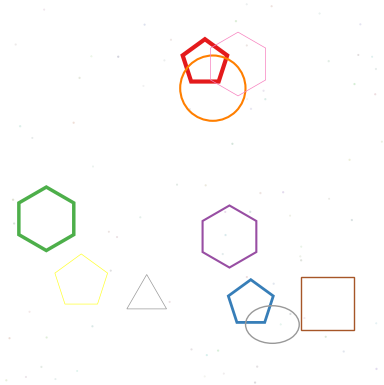[{"shape": "pentagon", "thickness": 3, "radius": 0.3, "center": [0.532, 0.837]}, {"shape": "pentagon", "thickness": 2, "radius": 0.31, "center": [0.651, 0.212]}, {"shape": "hexagon", "thickness": 2.5, "radius": 0.41, "center": [0.12, 0.432]}, {"shape": "hexagon", "thickness": 1.5, "radius": 0.4, "center": [0.596, 0.386]}, {"shape": "circle", "thickness": 1.5, "radius": 0.42, "center": [0.553, 0.771]}, {"shape": "pentagon", "thickness": 0.5, "radius": 0.36, "center": [0.211, 0.268]}, {"shape": "square", "thickness": 1, "radius": 0.34, "center": [0.85, 0.212]}, {"shape": "hexagon", "thickness": 0.5, "radius": 0.41, "center": [0.618, 0.834]}, {"shape": "triangle", "thickness": 0.5, "radius": 0.3, "center": [0.381, 0.227]}, {"shape": "oval", "thickness": 1, "radius": 0.35, "center": [0.708, 0.157]}]